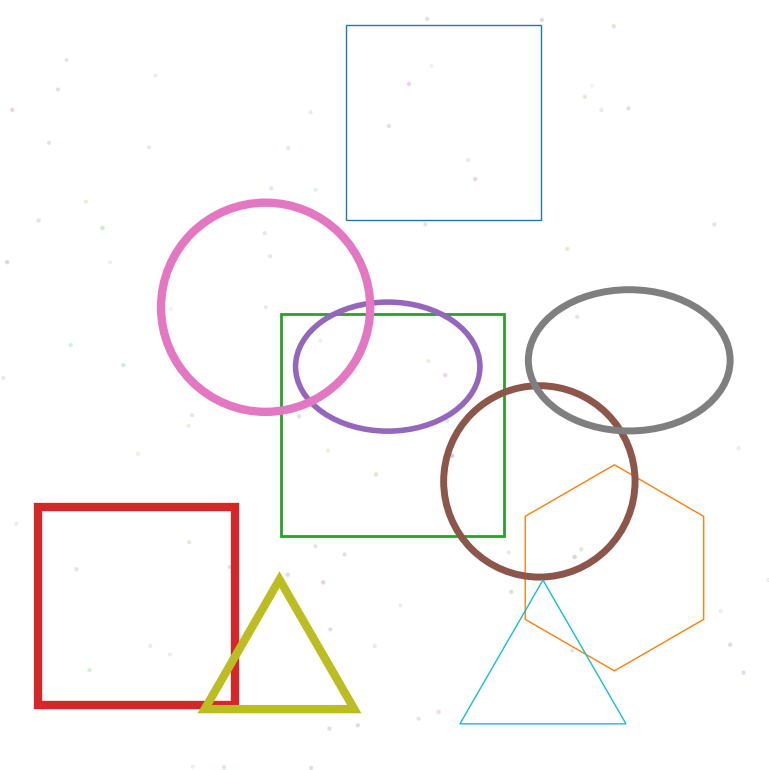[{"shape": "square", "thickness": 0.5, "radius": 0.63, "center": [0.576, 0.84]}, {"shape": "hexagon", "thickness": 0.5, "radius": 0.67, "center": [0.798, 0.263]}, {"shape": "square", "thickness": 1, "radius": 0.72, "center": [0.51, 0.448]}, {"shape": "square", "thickness": 3, "radius": 0.64, "center": [0.177, 0.213]}, {"shape": "oval", "thickness": 2, "radius": 0.6, "center": [0.504, 0.524]}, {"shape": "circle", "thickness": 2.5, "radius": 0.62, "center": [0.7, 0.375]}, {"shape": "circle", "thickness": 3, "radius": 0.68, "center": [0.345, 0.601]}, {"shape": "oval", "thickness": 2.5, "radius": 0.66, "center": [0.817, 0.532]}, {"shape": "triangle", "thickness": 3, "radius": 0.56, "center": [0.363, 0.135]}, {"shape": "triangle", "thickness": 0.5, "radius": 0.62, "center": [0.705, 0.122]}]